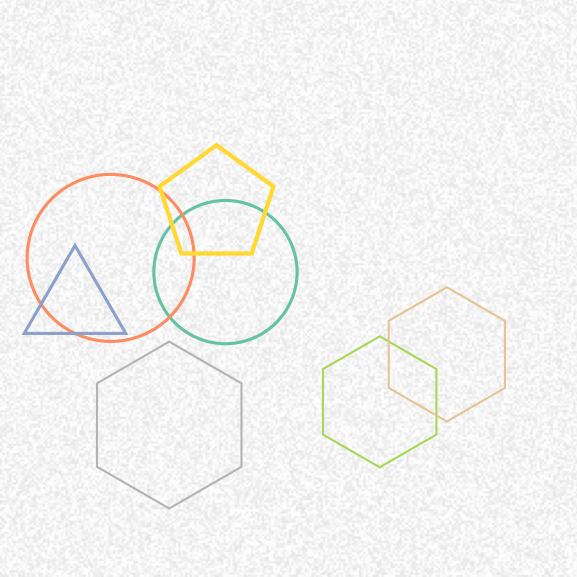[{"shape": "circle", "thickness": 1.5, "radius": 0.62, "center": [0.39, 0.528]}, {"shape": "circle", "thickness": 1.5, "radius": 0.72, "center": [0.192, 0.553]}, {"shape": "triangle", "thickness": 1.5, "radius": 0.51, "center": [0.13, 0.473]}, {"shape": "hexagon", "thickness": 1, "radius": 0.57, "center": [0.658, 0.303]}, {"shape": "pentagon", "thickness": 2, "radius": 0.52, "center": [0.375, 0.644]}, {"shape": "hexagon", "thickness": 1, "radius": 0.58, "center": [0.774, 0.385]}, {"shape": "hexagon", "thickness": 1, "radius": 0.72, "center": [0.293, 0.263]}]